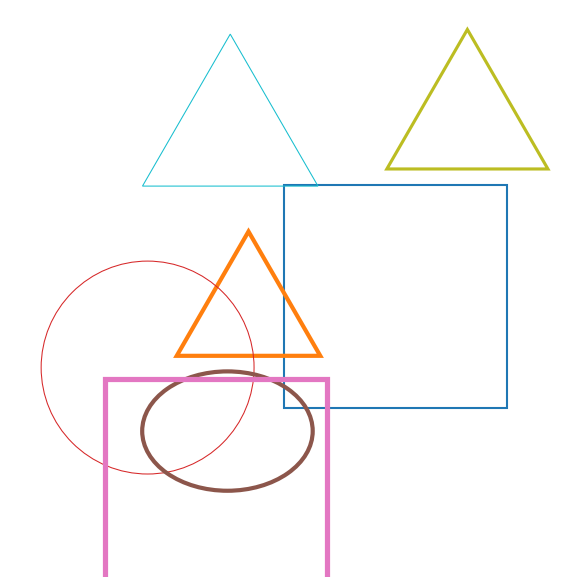[{"shape": "square", "thickness": 1, "radius": 0.97, "center": [0.685, 0.486]}, {"shape": "triangle", "thickness": 2, "radius": 0.72, "center": [0.43, 0.455]}, {"shape": "circle", "thickness": 0.5, "radius": 0.92, "center": [0.256, 0.363]}, {"shape": "oval", "thickness": 2, "radius": 0.74, "center": [0.394, 0.253]}, {"shape": "square", "thickness": 2.5, "radius": 0.96, "center": [0.374, 0.151]}, {"shape": "triangle", "thickness": 1.5, "radius": 0.81, "center": [0.809, 0.787]}, {"shape": "triangle", "thickness": 0.5, "radius": 0.88, "center": [0.399, 0.765]}]